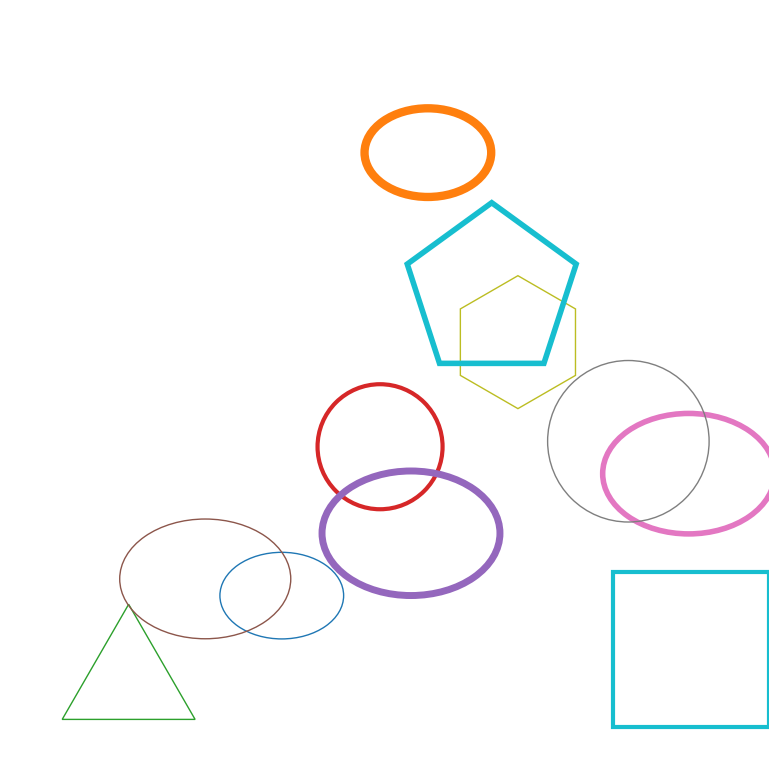[{"shape": "oval", "thickness": 0.5, "radius": 0.4, "center": [0.366, 0.226]}, {"shape": "oval", "thickness": 3, "radius": 0.41, "center": [0.556, 0.802]}, {"shape": "triangle", "thickness": 0.5, "radius": 0.5, "center": [0.167, 0.116]}, {"shape": "circle", "thickness": 1.5, "radius": 0.41, "center": [0.494, 0.42]}, {"shape": "oval", "thickness": 2.5, "radius": 0.58, "center": [0.534, 0.307]}, {"shape": "oval", "thickness": 0.5, "radius": 0.56, "center": [0.267, 0.248]}, {"shape": "oval", "thickness": 2, "radius": 0.56, "center": [0.894, 0.385]}, {"shape": "circle", "thickness": 0.5, "radius": 0.52, "center": [0.816, 0.427]}, {"shape": "hexagon", "thickness": 0.5, "radius": 0.43, "center": [0.673, 0.556]}, {"shape": "pentagon", "thickness": 2, "radius": 0.58, "center": [0.639, 0.621]}, {"shape": "square", "thickness": 1.5, "radius": 0.51, "center": [0.898, 0.157]}]